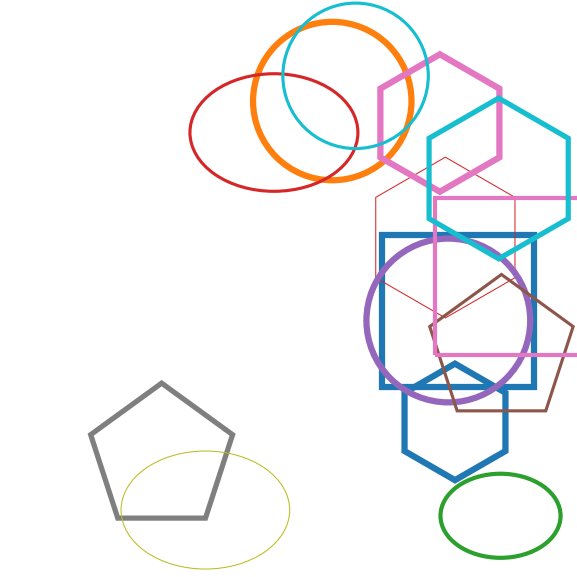[{"shape": "hexagon", "thickness": 3, "radius": 0.5, "center": [0.788, 0.269]}, {"shape": "square", "thickness": 3, "radius": 0.66, "center": [0.794, 0.461]}, {"shape": "circle", "thickness": 3, "radius": 0.69, "center": [0.575, 0.824]}, {"shape": "oval", "thickness": 2, "radius": 0.52, "center": [0.867, 0.106]}, {"shape": "oval", "thickness": 1.5, "radius": 0.73, "center": [0.474, 0.77]}, {"shape": "hexagon", "thickness": 0.5, "radius": 0.7, "center": [0.771, 0.588]}, {"shape": "circle", "thickness": 3, "radius": 0.71, "center": [0.776, 0.444]}, {"shape": "pentagon", "thickness": 1.5, "radius": 0.65, "center": [0.868, 0.393]}, {"shape": "square", "thickness": 2, "radius": 0.68, "center": [0.89, 0.52]}, {"shape": "hexagon", "thickness": 3, "radius": 0.6, "center": [0.762, 0.786]}, {"shape": "pentagon", "thickness": 2.5, "radius": 0.65, "center": [0.28, 0.206]}, {"shape": "oval", "thickness": 0.5, "radius": 0.73, "center": [0.356, 0.116]}, {"shape": "hexagon", "thickness": 2.5, "radius": 0.7, "center": [0.863, 0.69]}, {"shape": "circle", "thickness": 1.5, "radius": 0.63, "center": [0.616, 0.868]}]